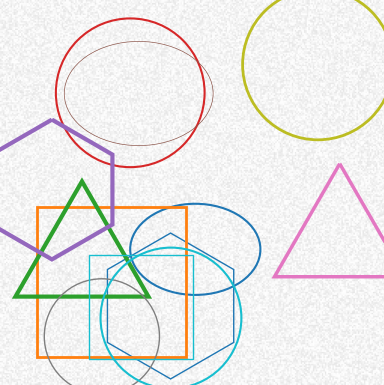[{"shape": "hexagon", "thickness": 1, "radius": 0.95, "center": [0.443, 0.205]}, {"shape": "oval", "thickness": 1.5, "radius": 0.85, "center": [0.507, 0.352]}, {"shape": "square", "thickness": 2, "radius": 0.97, "center": [0.29, 0.268]}, {"shape": "triangle", "thickness": 3, "radius": 1.0, "center": [0.213, 0.329]}, {"shape": "circle", "thickness": 1.5, "radius": 0.97, "center": [0.338, 0.759]}, {"shape": "hexagon", "thickness": 3, "radius": 0.91, "center": [0.135, 0.508]}, {"shape": "oval", "thickness": 0.5, "radius": 0.97, "center": [0.36, 0.757]}, {"shape": "triangle", "thickness": 2.5, "radius": 0.98, "center": [0.882, 0.379]}, {"shape": "circle", "thickness": 1, "radius": 0.75, "center": [0.265, 0.126]}, {"shape": "circle", "thickness": 2, "radius": 0.98, "center": [0.826, 0.832]}, {"shape": "square", "thickness": 1, "radius": 0.68, "center": [0.366, 0.203]}, {"shape": "circle", "thickness": 1.5, "radius": 0.91, "center": [0.444, 0.174]}]